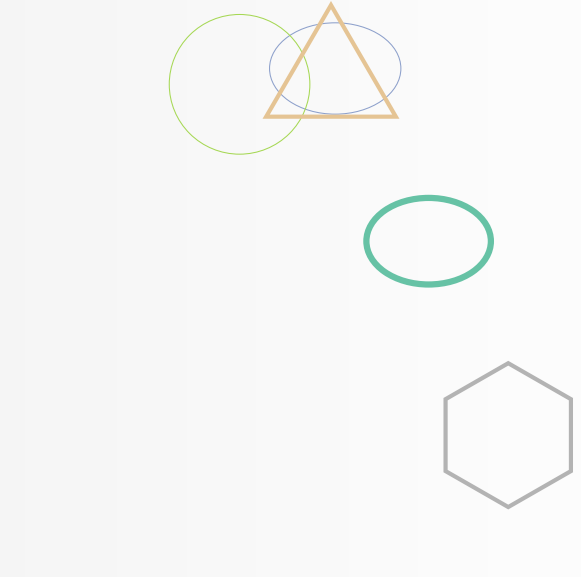[{"shape": "oval", "thickness": 3, "radius": 0.54, "center": [0.737, 0.581]}, {"shape": "oval", "thickness": 0.5, "radius": 0.56, "center": [0.577, 0.881]}, {"shape": "circle", "thickness": 0.5, "radius": 0.6, "center": [0.412, 0.853]}, {"shape": "triangle", "thickness": 2, "radius": 0.64, "center": [0.569, 0.862]}, {"shape": "hexagon", "thickness": 2, "radius": 0.62, "center": [0.874, 0.246]}]